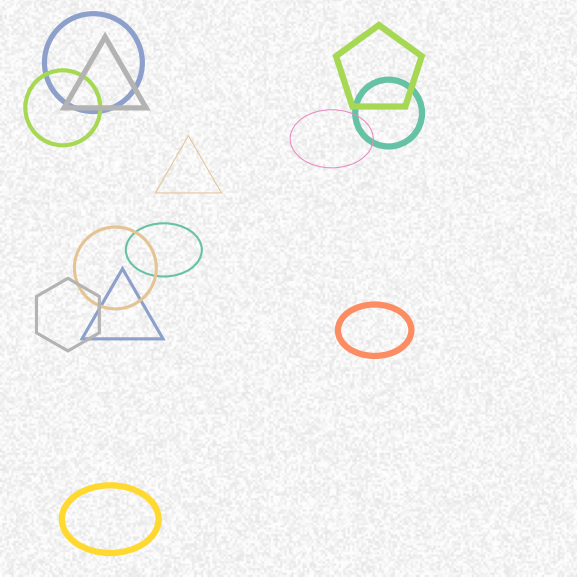[{"shape": "oval", "thickness": 1, "radius": 0.33, "center": [0.284, 0.566]}, {"shape": "circle", "thickness": 3, "radius": 0.29, "center": [0.673, 0.803]}, {"shape": "oval", "thickness": 3, "radius": 0.32, "center": [0.649, 0.427]}, {"shape": "triangle", "thickness": 1.5, "radius": 0.41, "center": [0.212, 0.453]}, {"shape": "circle", "thickness": 2.5, "radius": 0.42, "center": [0.162, 0.891]}, {"shape": "oval", "thickness": 0.5, "radius": 0.36, "center": [0.574, 0.759]}, {"shape": "circle", "thickness": 2, "radius": 0.32, "center": [0.109, 0.812]}, {"shape": "pentagon", "thickness": 3, "radius": 0.39, "center": [0.656, 0.878]}, {"shape": "oval", "thickness": 3, "radius": 0.42, "center": [0.191, 0.1]}, {"shape": "circle", "thickness": 1.5, "radius": 0.35, "center": [0.2, 0.535]}, {"shape": "triangle", "thickness": 0.5, "radius": 0.33, "center": [0.326, 0.698]}, {"shape": "hexagon", "thickness": 1.5, "radius": 0.31, "center": [0.118, 0.454]}, {"shape": "triangle", "thickness": 2.5, "radius": 0.41, "center": [0.182, 0.853]}]